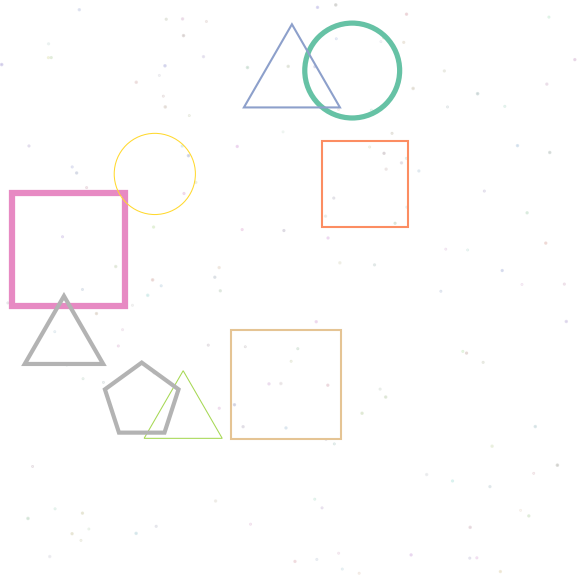[{"shape": "circle", "thickness": 2.5, "radius": 0.41, "center": [0.61, 0.877]}, {"shape": "square", "thickness": 1, "radius": 0.37, "center": [0.632, 0.68]}, {"shape": "triangle", "thickness": 1, "radius": 0.48, "center": [0.505, 0.861]}, {"shape": "square", "thickness": 3, "radius": 0.49, "center": [0.118, 0.567]}, {"shape": "triangle", "thickness": 0.5, "radius": 0.39, "center": [0.317, 0.279]}, {"shape": "circle", "thickness": 0.5, "radius": 0.35, "center": [0.268, 0.698]}, {"shape": "square", "thickness": 1, "radius": 0.47, "center": [0.495, 0.333]}, {"shape": "pentagon", "thickness": 2, "radius": 0.34, "center": [0.245, 0.304]}, {"shape": "triangle", "thickness": 2, "radius": 0.39, "center": [0.111, 0.408]}]